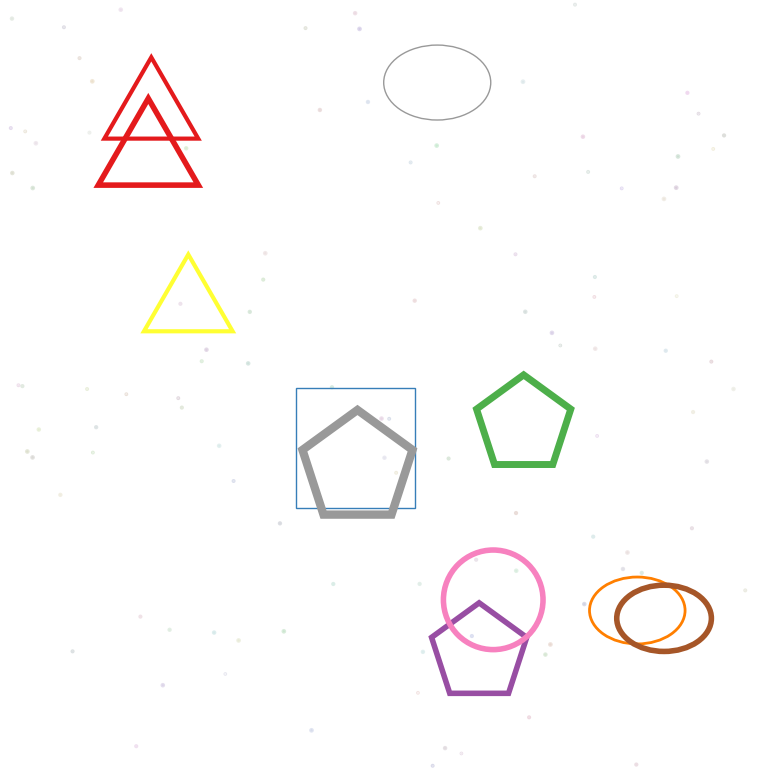[{"shape": "triangle", "thickness": 2, "radius": 0.38, "center": [0.193, 0.797]}, {"shape": "triangle", "thickness": 1.5, "radius": 0.35, "center": [0.196, 0.855]}, {"shape": "square", "thickness": 0.5, "radius": 0.39, "center": [0.462, 0.418]}, {"shape": "pentagon", "thickness": 2.5, "radius": 0.32, "center": [0.68, 0.449]}, {"shape": "pentagon", "thickness": 2, "radius": 0.32, "center": [0.622, 0.152]}, {"shape": "oval", "thickness": 1, "radius": 0.31, "center": [0.828, 0.207]}, {"shape": "triangle", "thickness": 1.5, "radius": 0.33, "center": [0.245, 0.603]}, {"shape": "oval", "thickness": 2, "radius": 0.31, "center": [0.862, 0.197]}, {"shape": "circle", "thickness": 2, "radius": 0.32, "center": [0.641, 0.221]}, {"shape": "pentagon", "thickness": 3, "radius": 0.38, "center": [0.464, 0.392]}, {"shape": "oval", "thickness": 0.5, "radius": 0.35, "center": [0.568, 0.893]}]